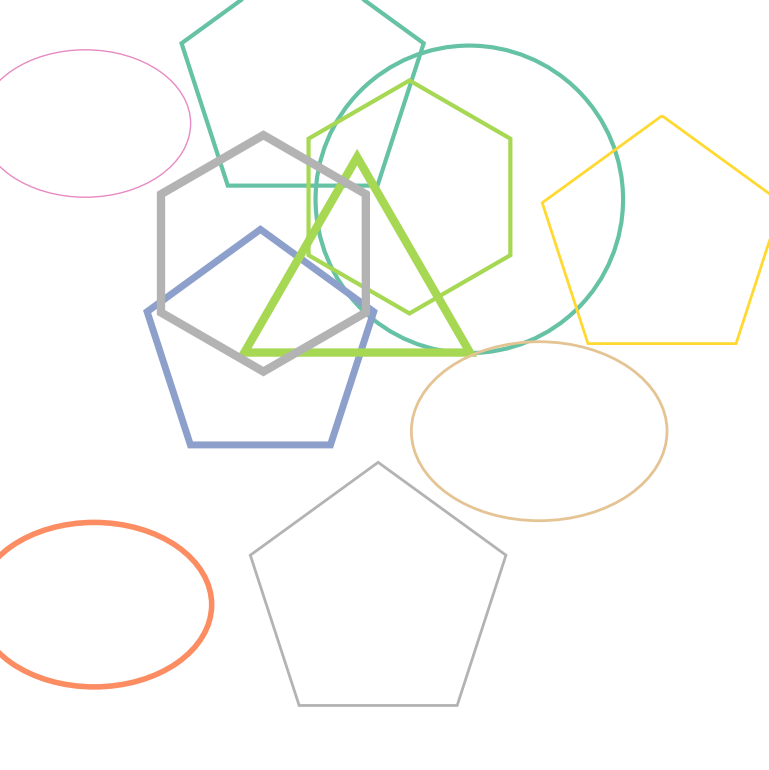[{"shape": "pentagon", "thickness": 1.5, "radius": 0.83, "center": [0.393, 0.893]}, {"shape": "circle", "thickness": 1.5, "radius": 1.0, "center": [0.609, 0.741]}, {"shape": "oval", "thickness": 2, "radius": 0.76, "center": [0.122, 0.215]}, {"shape": "pentagon", "thickness": 2.5, "radius": 0.77, "center": [0.338, 0.547]}, {"shape": "oval", "thickness": 0.5, "radius": 0.68, "center": [0.111, 0.84]}, {"shape": "hexagon", "thickness": 1.5, "radius": 0.76, "center": [0.532, 0.744]}, {"shape": "triangle", "thickness": 3, "radius": 0.85, "center": [0.464, 0.627]}, {"shape": "pentagon", "thickness": 1, "radius": 0.82, "center": [0.86, 0.686]}, {"shape": "oval", "thickness": 1, "radius": 0.83, "center": [0.7, 0.44]}, {"shape": "hexagon", "thickness": 3, "radius": 0.77, "center": [0.342, 0.671]}, {"shape": "pentagon", "thickness": 1, "radius": 0.87, "center": [0.491, 0.225]}]